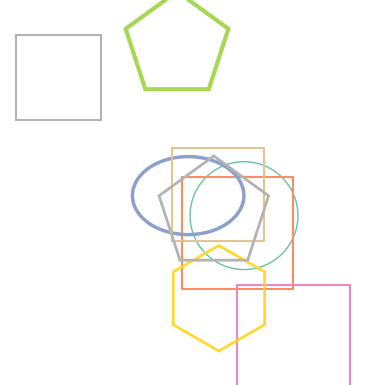[{"shape": "circle", "thickness": 1, "radius": 0.7, "center": [0.634, 0.44]}, {"shape": "square", "thickness": 1.5, "radius": 0.72, "center": [0.616, 0.395]}, {"shape": "oval", "thickness": 2.5, "radius": 0.72, "center": [0.489, 0.492]}, {"shape": "square", "thickness": 1.5, "radius": 0.73, "center": [0.761, 0.112]}, {"shape": "pentagon", "thickness": 3, "radius": 0.7, "center": [0.46, 0.882]}, {"shape": "hexagon", "thickness": 2, "radius": 0.69, "center": [0.569, 0.225]}, {"shape": "square", "thickness": 1.5, "radius": 0.6, "center": [0.566, 0.495]}, {"shape": "pentagon", "thickness": 2, "radius": 0.75, "center": [0.555, 0.445]}, {"shape": "square", "thickness": 1.5, "radius": 0.55, "center": [0.152, 0.799]}]